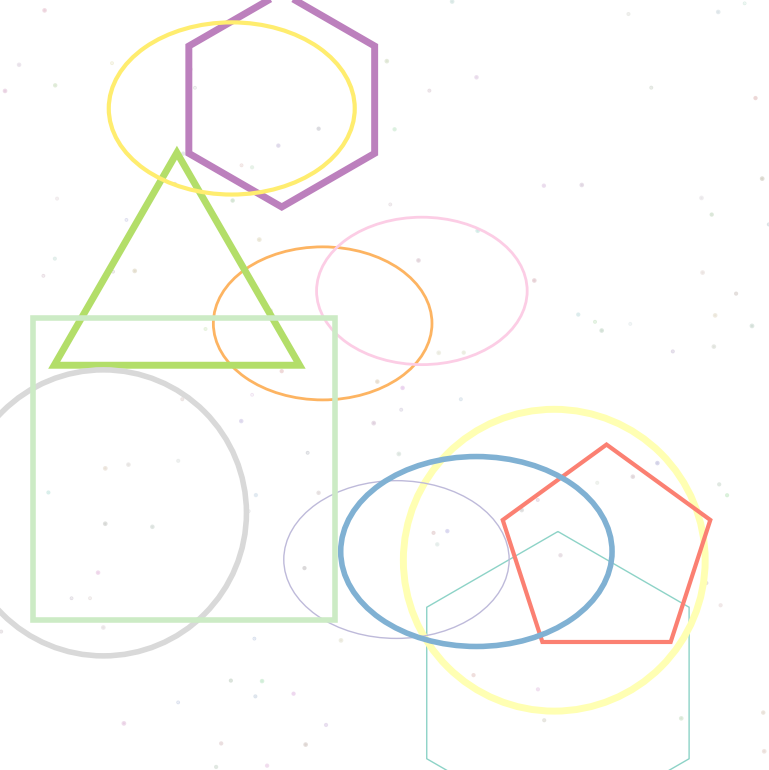[{"shape": "hexagon", "thickness": 0.5, "radius": 0.98, "center": [0.725, 0.113]}, {"shape": "circle", "thickness": 2.5, "radius": 0.98, "center": [0.72, 0.272]}, {"shape": "oval", "thickness": 0.5, "radius": 0.73, "center": [0.515, 0.273]}, {"shape": "pentagon", "thickness": 1.5, "radius": 0.71, "center": [0.788, 0.281]}, {"shape": "oval", "thickness": 2, "radius": 0.88, "center": [0.619, 0.284]}, {"shape": "oval", "thickness": 1, "radius": 0.71, "center": [0.419, 0.58]}, {"shape": "triangle", "thickness": 2.5, "radius": 0.92, "center": [0.23, 0.618]}, {"shape": "oval", "thickness": 1, "radius": 0.68, "center": [0.548, 0.622]}, {"shape": "circle", "thickness": 2, "radius": 0.93, "center": [0.134, 0.334]}, {"shape": "hexagon", "thickness": 2.5, "radius": 0.7, "center": [0.366, 0.871]}, {"shape": "square", "thickness": 2, "radius": 0.98, "center": [0.239, 0.391]}, {"shape": "oval", "thickness": 1.5, "radius": 0.8, "center": [0.301, 0.859]}]